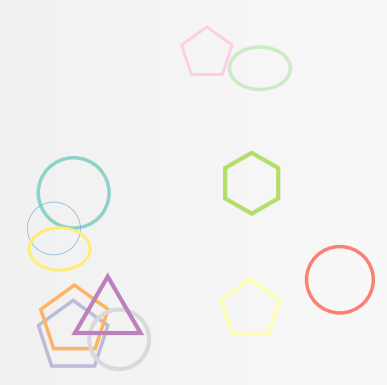[{"shape": "circle", "thickness": 2.5, "radius": 0.46, "center": [0.19, 0.499]}, {"shape": "pentagon", "thickness": 2.5, "radius": 0.4, "center": [0.646, 0.196]}, {"shape": "pentagon", "thickness": 2.5, "radius": 0.47, "center": [0.189, 0.125]}, {"shape": "circle", "thickness": 2.5, "radius": 0.43, "center": [0.877, 0.273]}, {"shape": "circle", "thickness": 0.5, "radius": 0.34, "center": [0.139, 0.407]}, {"shape": "pentagon", "thickness": 2.5, "radius": 0.46, "center": [0.192, 0.168]}, {"shape": "hexagon", "thickness": 3, "radius": 0.4, "center": [0.649, 0.524]}, {"shape": "pentagon", "thickness": 2, "radius": 0.34, "center": [0.534, 0.862]}, {"shape": "circle", "thickness": 3, "radius": 0.39, "center": [0.307, 0.119]}, {"shape": "triangle", "thickness": 3, "radius": 0.49, "center": [0.278, 0.184]}, {"shape": "oval", "thickness": 2.5, "radius": 0.39, "center": [0.671, 0.823]}, {"shape": "oval", "thickness": 2, "radius": 0.39, "center": [0.154, 0.353]}]